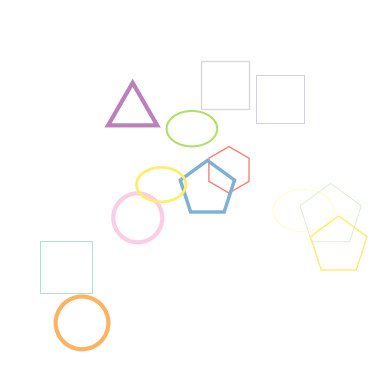[{"shape": "square", "thickness": 0.5, "radius": 0.34, "center": [0.171, 0.305]}, {"shape": "oval", "thickness": 0.5, "radius": 0.39, "center": [0.787, 0.453]}, {"shape": "square", "thickness": 0.5, "radius": 0.31, "center": [0.727, 0.744]}, {"shape": "hexagon", "thickness": 1, "radius": 0.3, "center": [0.595, 0.559]}, {"shape": "pentagon", "thickness": 2.5, "radius": 0.37, "center": [0.539, 0.509]}, {"shape": "circle", "thickness": 3, "radius": 0.34, "center": [0.213, 0.161]}, {"shape": "oval", "thickness": 1.5, "radius": 0.33, "center": [0.498, 0.666]}, {"shape": "circle", "thickness": 3, "radius": 0.32, "center": [0.358, 0.434]}, {"shape": "square", "thickness": 1, "radius": 0.31, "center": [0.583, 0.779]}, {"shape": "triangle", "thickness": 3, "radius": 0.37, "center": [0.345, 0.711]}, {"shape": "pentagon", "thickness": 0.5, "radius": 0.42, "center": [0.859, 0.44]}, {"shape": "pentagon", "thickness": 1, "radius": 0.39, "center": [0.88, 0.361]}, {"shape": "oval", "thickness": 2, "radius": 0.32, "center": [0.419, 0.52]}]